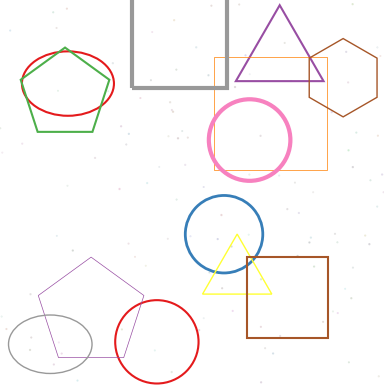[{"shape": "circle", "thickness": 1.5, "radius": 0.54, "center": [0.407, 0.112]}, {"shape": "oval", "thickness": 1.5, "radius": 0.6, "center": [0.176, 0.783]}, {"shape": "circle", "thickness": 2, "radius": 0.5, "center": [0.582, 0.392]}, {"shape": "pentagon", "thickness": 1.5, "radius": 0.61, "center": [0.169, 0.755]}, {"shape": "triangle", "thickness": 1.5, "radius": 0.66, "center": [0.726, 0.855]}, {"shape": "pentagon", "thickness": 0.5, "radius": 0.72, "center": [0.237, 0.188]}, {"shape": "square", "thickness": 0.5, "radius": 0.73, "center": [0.703, 0.705]}, {"shape": "triangle", "thickness": 1, "radius": 0.52, "center": [0.616, 0.288]}, {"shape": "square", "thickness": 1.5, "radius": 0.52, "center": [0.747, 0.227]}, {"shape": "hexagon", "thickness": 1, "radius": 0.51, "center": [0.891, 0.798]}, {"shape": "circle", "thickness": 3, "radius": 0.53, "center": [0.648, 0.636]}, {"shape": "square", "thickness": 3, "radius": 0.62, "center": [0.466, 0.896]}, {"shape": "oval", "thickness": 1, "radius": 0.54, "center": [0.131, 0.106]}]